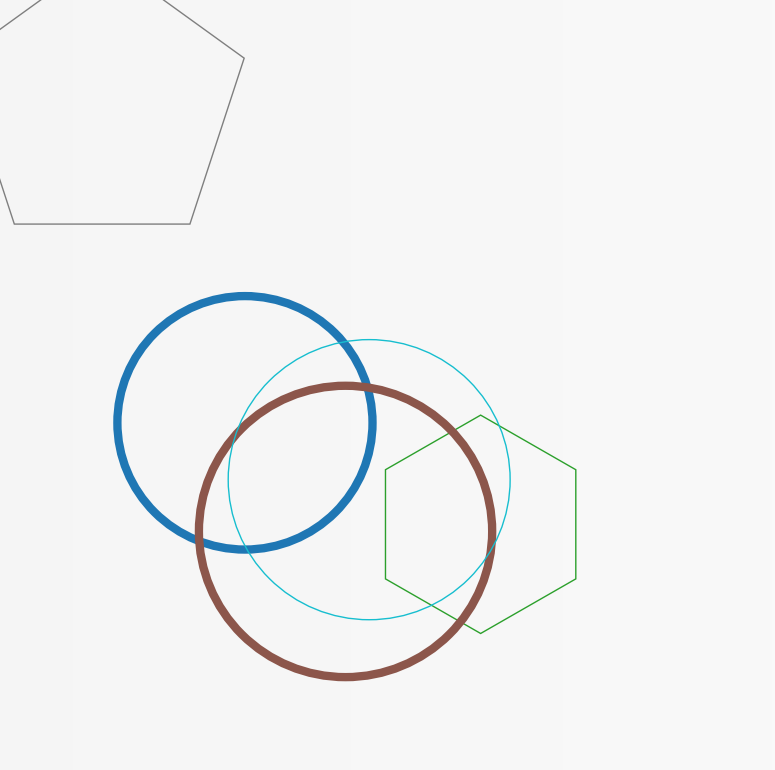[{"shape": "circle", "thickness": 3, "radius": 0.82, "center": [0.316, 0.451]}, {"shape": "hexagon", "thickness": 0.5, "radius": 0.71, "center": [0.62, 0.319]}, {"shape": "circle", "thickness": 3, "radius": 0.95, "center": [0.446, 0.31]}, {"shape": "pentagon", "thickness": 0.5, "radius": 0.96, "center": [0.132, 0.865]}, {"shape": "circle", "thickness": 0.5, "radius": 0.91, "center": [0.476, 0.377]}]